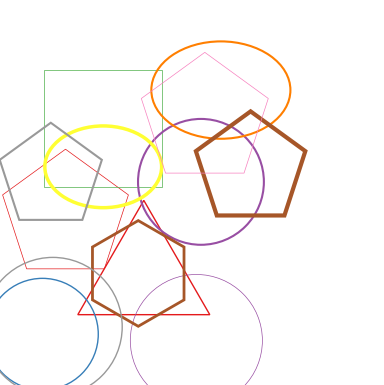[{"shape": "triangle", "thickness": 1, "radius": 0.99, "center": [0.374, 0.282]}, {"shape": "pentagon", "thickness": 0.5, "radius": 0.86, "center": [0.17, 0.441]}, {"shape": "circle", "thickness": 1, "radius": 0.73, "center": [0.11, 0.132]}, {"shape": "square", "thickness": 0.5, "radius": 0.76, "center": [0.267, 0.666]}, {"shape": "circle", "thickness": 0.5, "radius": 0.86, "center": [0.51, 0.116]}, {"shape": "circle", "thickness": 1.5, "radius": 0.82, "center": [0.522, 0.528]}, {"shape": "oval", "thickness": 1.5, "radius": 0.9, "center": [0.574, 0.766]}, {"shape": "oval", "thickness": 2.5, "radius": 0.76, "center": [0.268, 0.567]}, {"shape": "pentagon", "thickness": 3, "radius": 0.75, "center": [0.651, 0.561]}, {"shape": "hexagon", "thickness": 2, "radius": 0.69, "center": [0.359, 0.29]}, {"shape": "pentagon", "thickness": 0.5, "radius": 0.87, "center": [0.532, 0.691]}, {"shape": "circle", "thickness": 1, "radius": 0.9, "center": [0.137, 0.151]}, {"shape": "pentagon", "thickness": 1.5, "radius": 0.7, "center": [0.132, 0.542]}]